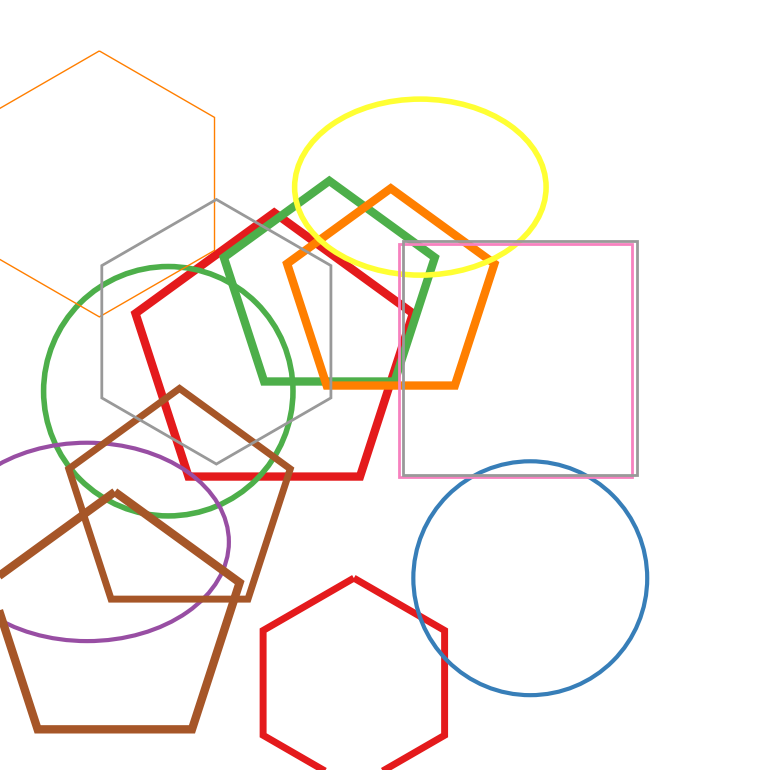[{"shape": "pentagon", "thickness": 3, "radius": 0.95, "center": [0.356, 0.534]}, {"shape": "hexagon", "thickness": 2.5, "radius": 0.68, "center": [0.46, 0.113]}, {"shape": "circle", "thickness": 1.5, "radius": 0.76, "center": [0.689, 0.249]}, {"shape": "circle", "thickness": 2, "radius": 0.81, "center": [0.219, 0.492]}, {"shape": "pentagon", "thickness": 3, "radius": 0.72, "center": [0.428, 0.621]}, {"shape": "oval", "thickness": 1.5, "radius": 0.92, "center": [0.113, 0.296]}, {"shape": "pentagon", "thickness": 3, "radius": 0.71, "center": [0.507, 0.614]}, {"shape": "hexagon", "thickness": 0.5, "radius": 0.86, "center": [0.129, 0.761]}, {"shape": "oval", "thickness": 2, "radius": 0.82, "center": [0.546, 0.757]}, {"shape": "pentagon", "thickness": 2.5, "radius": 0.76, "center": [0.233, 0.344]}, {"shape": "pentagon", "thickness": 3, "radius": 0.85, "center": [0.149, 0.191]}, {"shape": "square", "thickness": 1, "radius": 0.76, "center": [0.669, 0.532]}, {"shape": "square", "thickness": 1, "radius": 0.76, "center": [0.675, 0.535]}, {"shape": "hexagon", "thickness": 1, "radius": 0.86, "center": [0.281, 0.569]}]